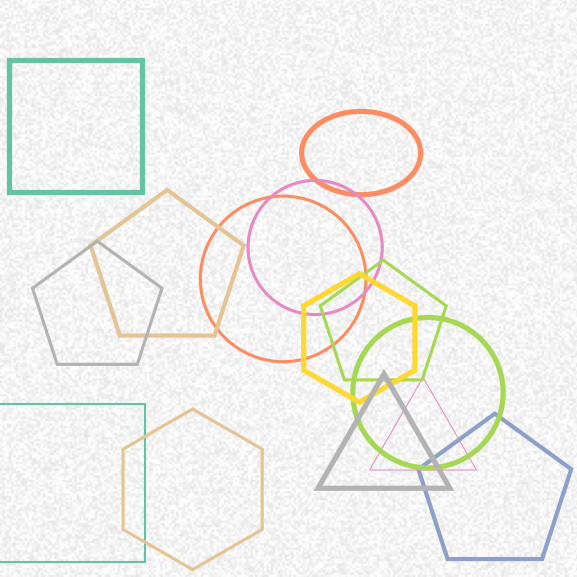[{"shape": "square", "thickness": 2.5, "radius": 0.57, "center": [0.13, 0.781]}, {"shape": "square", "thickness": 1, "radius": 0.68, "center": [0.115, 0.163]}, {"shape": "circle", "thickness": 1.5, "radius": 0.72, "center": [0.49, 0.516]}, {"shape": "oval", "thickness": 2.5, "radius": 0.51, "center": [0.625, 0.734]}, {"shape": "pentagon", "thickness": 2, "radius": 0.7, "center": [0.857, 0.144]}, {"shape": "circle", "thickness": 1.5, "radius": 0.58, "center": [0.546, 0.571]}, {"shape": "triangle", "thickness": 0.5, "radius": 0.53, "center": [0.732, 0.239]}, {"shape": "pentagon", "thickness": 1.5, "radius": 0.57, "center": [0.664, 0.434]}, {"shape": "circle", "thickness": 2.5, "radius": 0.65, "center": [0.741, 0.319]}, {"shape": "hexagon", "thickness": 2.5, "radius": 0.56, "center": [0.622, 0.414]}, {"shape": "hexagon", "thickness": 1.5, "radius": 0.7, "center": [0.334, 0.152]}, {"shape": "pentagon", "thickness": 2, "radius": 0.7, "center": [0.289, 0.531]}, {"shape": "pentagon", "thickness": 1.5, "radius": 0.59, "center": [0.168, 0.464]}, {"shape": "triangle", "thickness": 2.5, "radius": 0.66, "center": [0.665, 0.22]}]